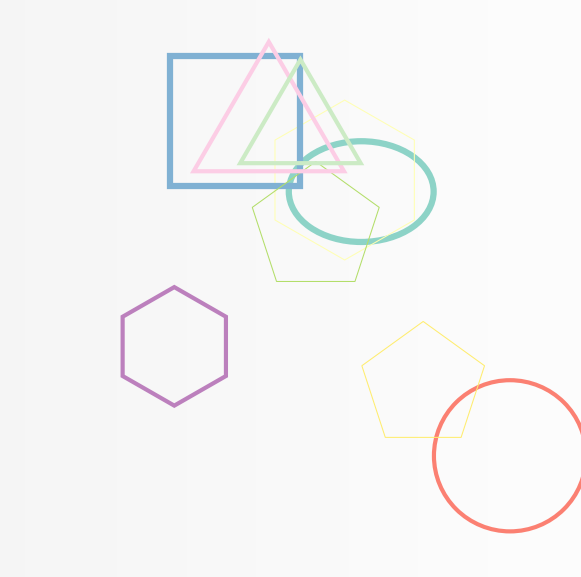[{"shape": "oval", "thickness": 3, "radius": 0.62, "center": [0.621, 0.667]}, {"shape": "hexagon", "thickness": 0.5, "radius": 0.69, "center": [0.593, 0.687]}, {"shape": "circle", "thickness": 2, "radius": 0.65, "center": [0.877, 0.21]}, {"shape": "square", "thickness": 3, "radius": 0.56, "center": [0.404, 0.789]}, {"shape": "pentagon", "thickness": 0.5, "radius": 0.57, "center": [0.543, 0.605]}, {"shape": "triangle", "thickness": 2, "radius": 0.75, "center": [0.462, 0.777]}, {"shape": "hexagon", "thickness": 2, "radius": 0.51, "center": [0.3, 0.399]}, {"shape": "triangle", "thickness": 2, "radius": 0.6, "center": [0.517, 0.776]}, {"shape": "pentagon", "thickness": 0.5, "radius": 0.55, "center": [0.728, 0.332]}]